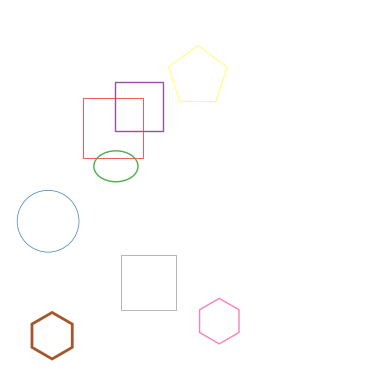[{"shape": "square", "thickness": 0.5, "radius": 0.39, "center": [0.294, 0.668]}, {"shape": "circle", "thickness": 0.5, "radius": 0.4, "center": [0.125, 0.425]}, {"shape": "oval", "thickness": 1, "radius": 0.29, "center": [0.301, 0.568]}, {"shape": "square", "thickness": 1, "radius": 0.32, "center": [0.362, 0.723]}, {"shape": "pentagon", "thickness": 0.5, "radius": 0.4, "center": [0.514, 0.802]}, {"shape": "hexagon", "thickness": 2, "radius": 0.3, "center": [0.135, 0.128]}, {"shape": "hexagon", "thickness": 1, "radius": 0.3, "center": [0.57, 0.166]}, {"shape": "square", "thickness": 0.5, "radius": 0.36, "center": [0.386, 0.266]}]